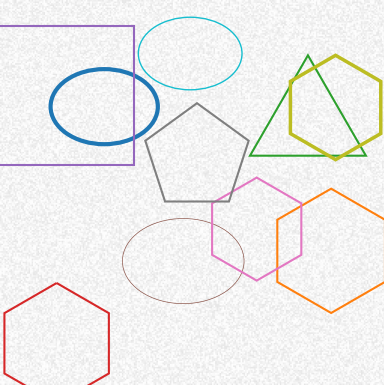[{"shape": "oval", "thickness": 3, "radius": 0.7, "center": [0.271, 0.723]}, {"shape": "hexagon", "thickness": 1.5, "radius": 0.81, "center": [0.86, 0.349]}, {"shape": "triangle", "thickness": 1.5, "radius": 0.87, "center": [0.8, 0.682]}, {"shape": "hexagon", "thickness": 1.5, "radius": 0.78, "center": [0.147, 0.108]}, {"shape": "square", "thickness": 1.5, "radius": 0.9, "center": [0.168, 0.753]}, {"shape": "oval", "thickness": 0.5, "radius": 0.79, "center": [0.476, 0.322]}, {"shape": "hexagon", "thickness": 1.5, "radius": 0.67, "center": [0.667, 0.405]}, {"shape": "pentagon", "thickness": 1.5, "radius": 0.71, "center": [0.512, 0.591]}, {"shape": "hexagon", "thickness": 2.5, "radius": 0.68, "center": [0.872, 0.721]}, {"shape": "oval", "thickness": 1, "radius": 0.67, "center": [0.494, 0.861]}]